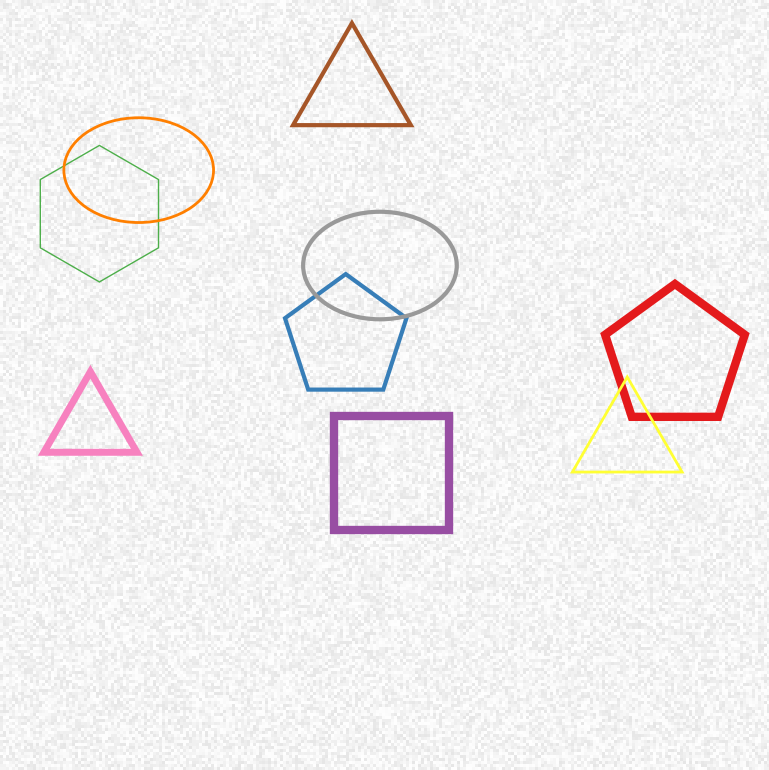[{"shape": "pentagon", "thickness": 3, "radius": 0.48, "center": [0.877, 0.536]}, {"shape": "pentagon", "thickness": 1.5, "radius": 0.41, "center": [0.449, 0.561]}, {"shape": "hexagon", "thickness": 0.5, "radius": 0.44, "center": [0.129, 0.722]}, {"shape": "square", "thickness": 3, "radius": 0.37, "center": [0.508, 0.386]}, {"shape": "oval", "thickness": 1, "radius": 0.49, "center": [0.18, 0.779]}, {"shape": "triangle", "thickness": 1, "radius": 0.41, "center": [0.815, 0.428]}, {"shape": "triangle", "thickness": 1.5, "radius": 0.44, "center": [0.457, 0.882]}, {"shape": "triangle", "thickness": 2.5, "radius": 0.35, "center": [0.117, 0.447]}, {"shape": "oval", "thickness": 1.5, "radius": 0.5, "center": [0.493, 0.655]}]